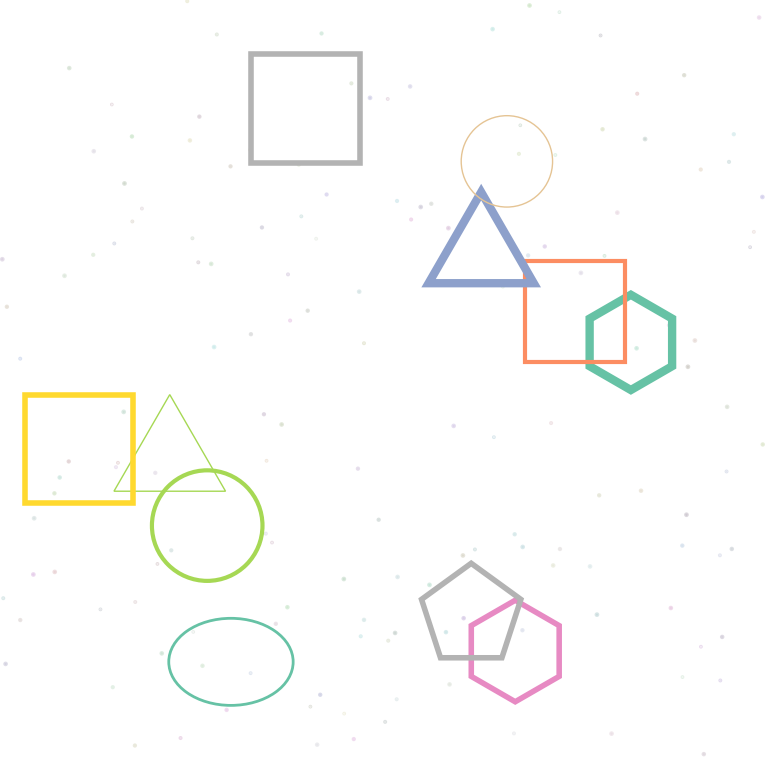[{"shape": "hexagon", "thickness": 3, "radius": 0.31, "center": [0.819, 0.555]}, {"shape": "oval", "thickness": 1, "radius": 0.4, "center": [0.3, 0.14]}, {"shape": "square", "thickness": 1.5, "radius": 0.33, "center": [0.747, 0.595]}, {"shape": "triangle", "thickness": 3, "radius": 0.39, "center": [0.625, 0.672]}, {"shape": "hexagon", "thickness": 2, "radius": 0.33, "center": [0.669, 0.155]}, {"shape": "triangle", "thickness": 0.5, "radius": 0.42, "center": [0.22, 0.404]}, {"shape": "circle", "thickness": 1.5, "radius": 0.36, "center": [0.269, 0.317]}, {"shape": "square", "thickness": 2, "radius": 0.35, "center": [0.103, 0.417]}, {"shape": "circle", "thickness": 0.5, "radius": 0.3, "center": [0.658, 0.79]}, {"shape": "pentagon", "thickness": 2, "radius": 0.34, "center": [0.612, 0.201]}, {"shape": "square", "thickness": 2, "radius": 0.35, "center": [0.397, 0.859]}]